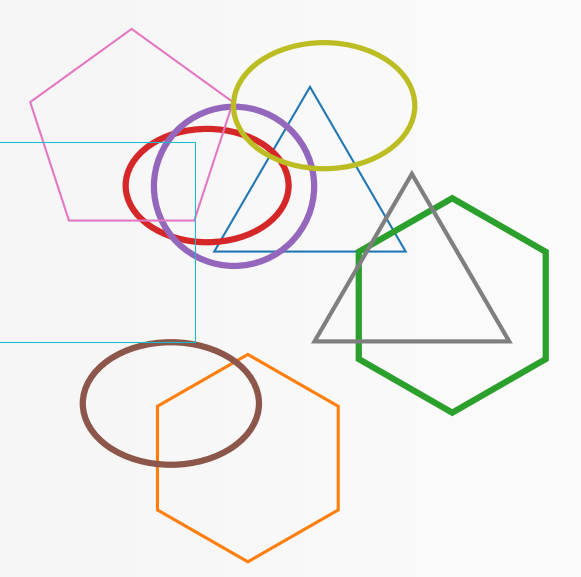[{"shape": "triangle", "thickness": 1, "radius": 0.95, "center": [0.533, 0.659]}, {"shape": "hexagon", "thickness": 1.5, "radius": 0.9, "center": [0.426, 0.206]}, {"shape": "hexagon", "thickness": 3, "radius": 0.93, "center": [0.778, 0.47]}, {"shape": "oval", "thickness": 3, "radius": 0.7, "center": [0.356, 0.678]}, {"shape": "circle", "thickness": 3, "radius": 0.69, "center": [0.403, 0.676]}, {"shape": "oval", "thickness": 3, "radius": 0.76, "center": [0.294, 0.3]}, {"shape": "pentagon", "thickness": 1, "radius": 0.92, "center": [0.226, 0.766]}, {"shape": "triangle", "thickness": 2, "radius": 0.97, "center": [0.709, 0.505]}, {"shape": "oval", "thickness": 2.5, "radius": 0.78, "center": [0.558, 0.816]}, {"shape": "square", "thickness": 0.5, "radius": 0.87, "center": [0.162, 0.579]}]